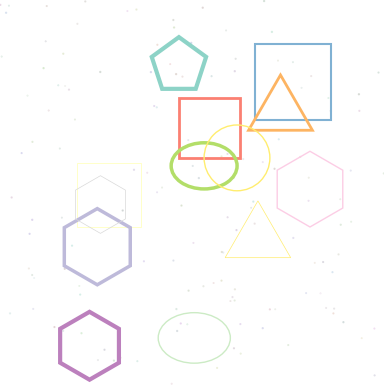[{"shape": "pentagon", "thickness": 3, "radius": 0.37, "center": [0.465, 0.829]}, {"shape": "square", "thickness": 0.5, "radius": 0.42, "center": [0.282, 0.493]}, {"shape": "hexagon", "thickness": 2.5, "radius": 0.49, "center": [0.253, 0.359]}, {"shape": "square", "thickness": 2, "radius": 0.39, "center": [0.545, 0.668]}, {"shape": "square", "thickness": 1.5, "radius": 0.5, "center": [0.761, 0.787]}, {"shape": "triangle", "thickness": 2, "radius": 0.48, "center": [0.729, 0.71]}, {"shape": "oval", "thickness": 2.5, "radius": 0.43, "center": [0.53, 0.569]}, {"shape": "hexagon", "thickness": 1, "radius": 0.49, "center": [0.805, 0.509]}, {"shape": "hexagon", "thickness": 0.5, "radius": 0.37, "center": [0.261, 0.469]}, {"shape": "hexagon", "thickness": 3, "radius": 0.44, "center": [0.233, 0.102]}, {"shape": "oval", "thickness": 1, "radius": 0.47, "center": [0.505, 0.122]}, {"shape": "circle", "thickness": 1, "radius": 0.43, "center": [0.616, 0.59]}, {"shape": "triangle", "thickness": 0.5, "radius": 0.49, "center": [0.67, 0.38]}]